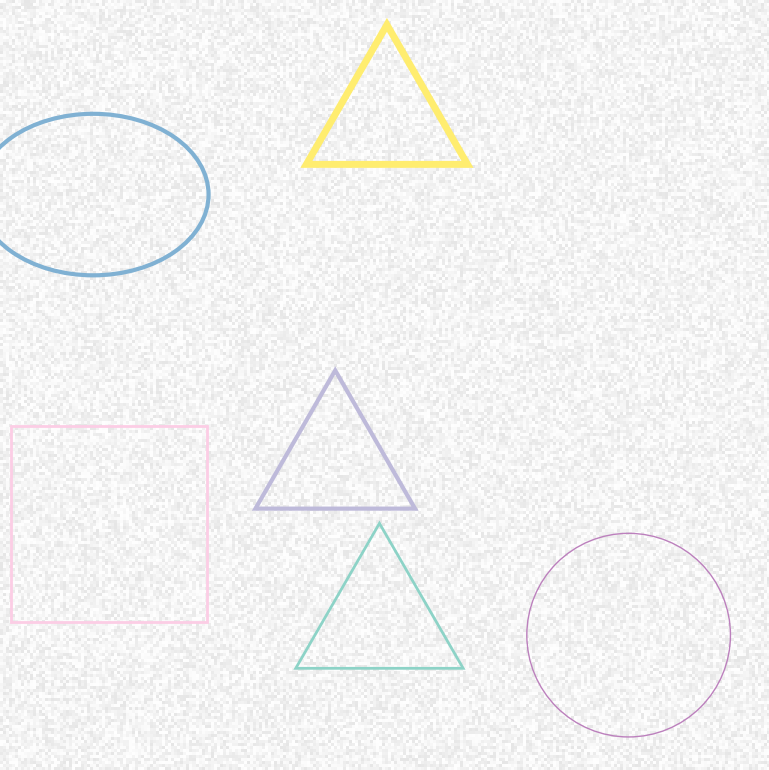[{"shape": "triangle", "thickness": 1, "radius": 0.63, "center": [0.493, 0.195]}, {"shape": "triangle", "thickness": 1.5, "radius": 0.6, "center": [0.435, 0.399]}, {"shape": "oval", "thickness": 1.5, "radius": 0.75, "center": [0.121, 0.747]}, {"shape": "square", "thickness": 1, "radius": 0.64, "center": [0.142, 0.319]}, {"shape": "circle", "thickness": 0.5, "radius": 0.66, "center": [0.816, 0.175]}, {"shape": "triangle", "thickness": 2.5, "radius": 0.6, "center": [0.503, 0.847]}]